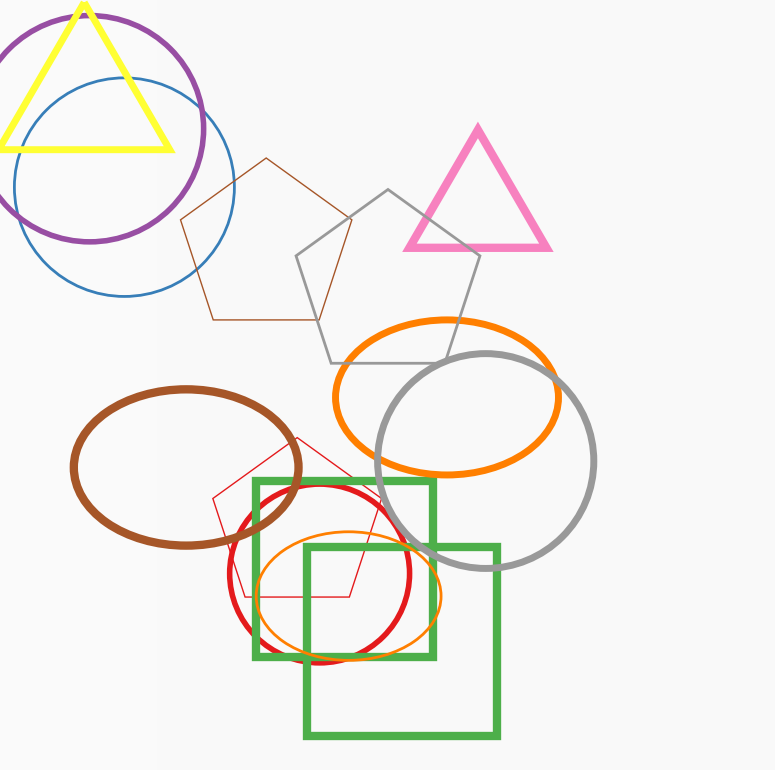[{"shape": "pentagon", "thickness": 0.5, "radius": 0.57, "center": [0.383, 0.317]}, {"shape": "circle", "thickness": 2, "radius": 0.58, "center": [0.412, 0.255]}, {"shape": "circle", "thickness": 1, "radius": 0.71, "center": [0.161, 0.757]}, {"shape": "square", "thickness": 3, "radius": 0.61, "center": [0.519, 0.167]}, {"shape": "square", "thickness": 3, "radius": 0.57, "center": [0.444, 0.261]}, {"shape": "circle", "thickness": 2, "radius": 0.73, "center": [0.116, 0.833]}, {"shape": "oval", "thickness": 2.5, "radius": 0.72, "center": [0.577, 0.484]}, {"shape": "oval", "thickness": 1, "radius": 0.6, "center": [0.45, 0.226]}, {"shape": "triangle", "thickness": 2.5, "radius": 0.64, "center": [0.109, 0.869]}, {"shape": "oval", "thickness": 3, "radius": 0.72, "center": [0.24, 0.393]}, {"shape": "pentagon", "thickness": 0.5, "radius": 0.58, "center": [0.343, 0.679]}, {"shape": "triangle", "thickness": 3, "radius": 0.51, "center": [0.617, 0.729]}, {"shape": "pentagon", "thickness": 1, "radius": 0.62, "center": [0.501, 0.629]}, {"shape": "circle", "thickness": 2.5, "radius": 0.7, "center": [0.627, 0.401]}]